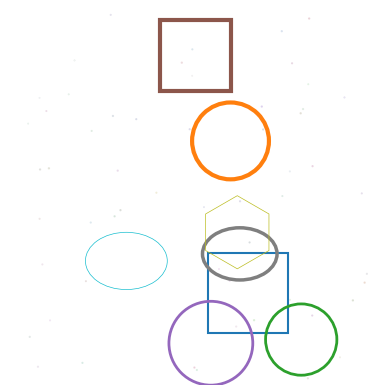[{"shape": "square", "thickness": 1.5, "radius": 0.52, "center": [0.643, 0.238]}, {"shape": "circle", "thickness": 3, "radius": 0.5, "center": [0.599, 0.634]}, {"shape": "circle", "thickness": 2, "radius": 0.46, "center": [0.782, 0.118]}, {"shape": "circle", "thickness": 2, "radius": 0.54, "center": [0.548, 0.108]}, {"shape": "square", "thickness": 3, "radius": 0.46, "center": [0.507, 0.856]}, {"shape": "oval", "thickness": 2.5, "radius": 0.48, "center": [0.623, 0.341]}, {"shape": "hexagon", "thickness": 0.5, "radius": 0.47, "center": [0.616, 0.397]}, {"shape": "oval", "thickness": 0.5, "radius": 0.53, "center": [0.328, 0.322]}]